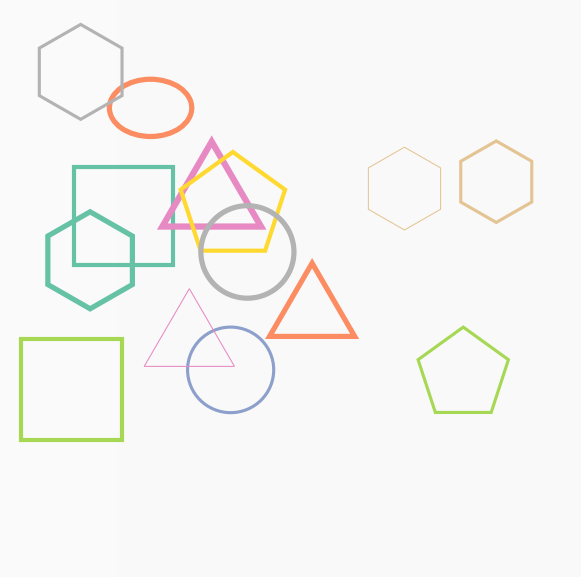[{"shape": "hexagon", "thickness": 2.5, "radius": 0.42, "center": [0.155, 0.548]}, {"shape": "square", "thickness": 2, "radius": 0.42, "center": [0.213, 0.624]}, {"shape": "triangle", "thickness": 2.5, "radius": 0.42, "center": [0.537, 0.459]}, {"shape": "oval", "thickness": 2.5, "radius": 0.35, "center": [0.259, 0.812]}, {"shape": "circle", "thickness": 1.5, "radius": 0.37, "center": [0.397, 0.359]}, {"shape": "triangle", "thickness": 0.5, "radius": 0.45, "center": [0.326, 0.41]}, {"shape": "triangle", "thickness": 3, "radius": 0.49, "center": [0.364, 0.656]}, {"shape": "square", "thickness": 2, "radius": 0.44, "center": [0.123, 0.325]}, {"shape": "pentagon", "thickness": 1.5, "radius": 0.41, "center": [0.797, 0.351]}, {"shape": "pentagon", "thickness": 2, "radius": 0.47, "center": [0.401, 0.641]}, {"shape": "hexagon", "thickness": 1.5, "radius": 0.35, "center": [0.854, 0.685]}, {"shape": "hexagon", "thickness": 0.5, "radius": 0.36, "center": [0.696, 0.673]}, {"shape": "hexagon", "thickness": 1.5, "radius": 0.41, "center": [0.139, 0.875]}, {"shape": "circle", "thickness": 2.5, "radius": 0.4, "center": [0.426, 0.563]}]